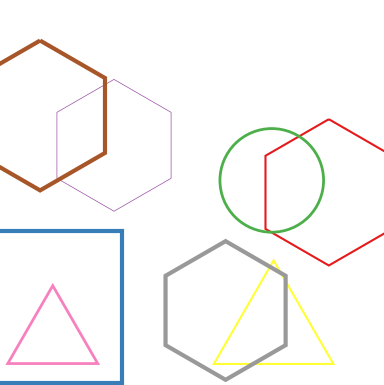[{"shape": "hexagon", "thickness": 1.5, "radius": 0.95, "center": [0.854, 0.5]}, {"shape": "square", "thickness": 3, "radius": 0.99, "center": [0.12, 0.202]}, {"shape": "circle", "thickness": 2, "radius": 0.67, "center": [0.706, 0.531]}, {"shape": "hexagon", "thickness": 0.5, "radius": 0.86, "center": [0.296, 0.623]}, {"shape": "triangle", "thickness": 1.5, "radius": 0.9, "center": [0.711, 0.144]}, {"shape": "hexagon", "thickness": 3, "radius": 0.97, "center": [0.104, 0.7]}, {"shape": "triangle", "thickness": 2, "radius": 0.67, "center": [0.137, 0.123]}, {"shape": "hexagon", "thickness": 3, "radius": 0.9, "center": [0.586, 0.194]}]